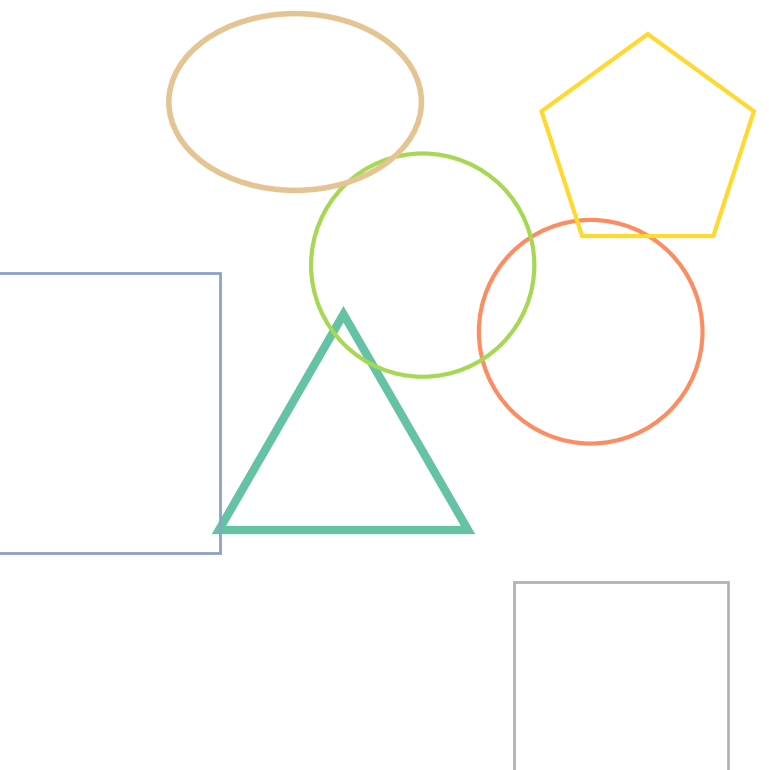[{"shape": "triangle", "thickness": 3, "radius": 0.93, "center": [0.446, 0.405]}, {"shape": "circle", "thickness": 1.5, "radius": 0.73, "center": [0.767, 0.569]}, {"shape": "square", "thickness": 1, "radius": 0.91, "center": [0.104, 0.463]}, {"shape": "circle", "thickness": 1.5, "radius": 0.72, "center": [0.549, 0.656]}, {"shape": "pentagon", "thickness": 1.5, "radius": 0.72, "center": [0.841, 0.811]}, {"shape": "oval", "thickness": 2, "radius": 0.82, "center": [0.383, 0.868]}, {"shape": "square", "thickness": 1, "radius": 0.69, "center": [0.806, 0.105]}]